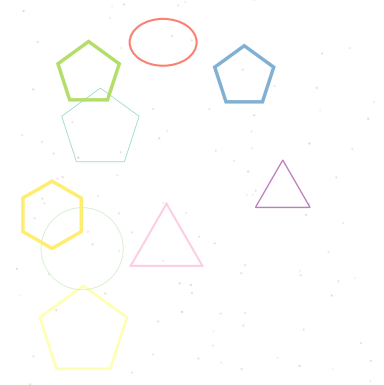[{"shape": "pentagon", "thickness": 0.5, "radius": 0.53, "center": [0.261, 0.665]}, {"shape": "pentagon", "thickness": 2, "radius": 0.6, "center": [0.217, 0.139]}, {"shape": "oval", "thickness": 1.5, "radius": 0.43, "center": [0.424, 0.89]}, {"shape": "pentagon", "thickness": 2.5, "radius": 0.4, "center": [0.634, 0.801]}, {"shape": "pentagon", "thickness": 2.5, "radius": 0.42, "center": [0.23, 0.808]}, {"shape": "triangle", "thickness": 1.5, "radius": 0.54, "center": [0.433, 0.363]}, {"shape": "triangle", "thickness": 1, "radius": 0.41, "center": [0.734, 0.502]}, {"shape": "circle", "thickness": 0.5, "radius": 0.53, "center": [0.213, 0.354]}, {"shape": "hexagon", "thickness": 2.5, "radius": 0.44, "center": [0.135, 0.442]}]